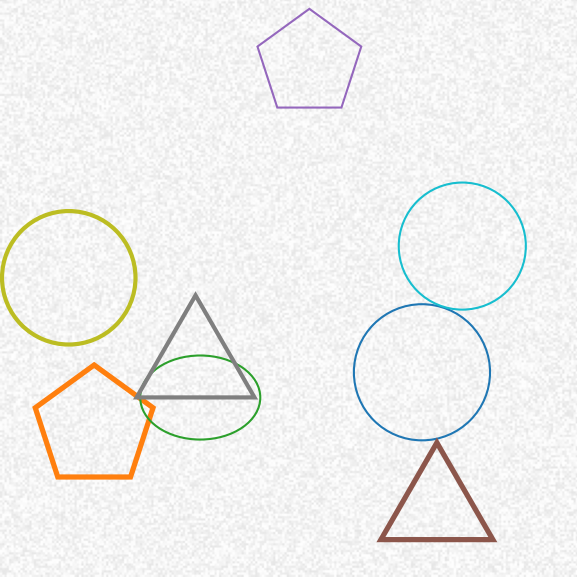[{"shape": "circle", "thickness": 1, "radius": 0.59, "center": [0.731, 0.355]}, {"shape": "pentagon", "thickness": 2.5, "radius": 0.54, "center": [0.163, 0.26]}, {"shape": "oval", "thickness": 1, "radius": 0.52, "center": [0.347, 0.311]}, {"shape": "pentagon", "thickness": 1, "radius": 0.47, "center": [0.536, 0.889]}, {"shape": "triangle", "thickness": 2.5, "radius": 0.56, "center": [0.757, 0.121]}, {"shape": "triangle", "thickness": 2, "radius": 0.59, "center": [0.339, 0.37]}, {"shape": "circle", "thickness": 2, "radius": 0.58, "center": [0.119, 0.518]}, {"shape": "circle", "thickness": 1, "radius": 0.55, "center": [0.801, 0.573]}]